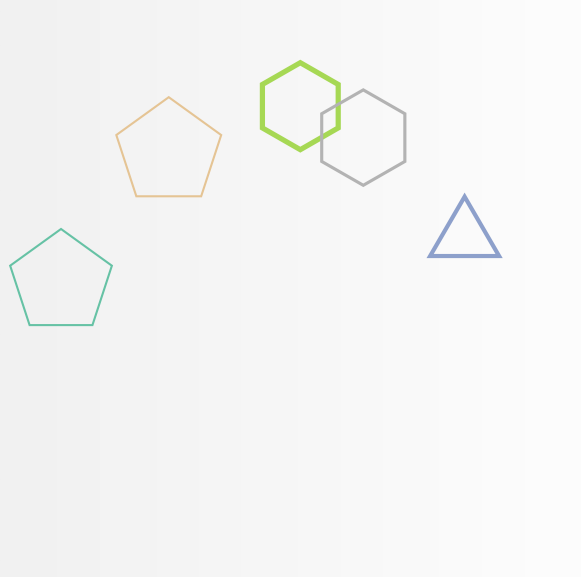[{"shape": "pentagon", "thickness": 1, "radius": 0.46, "center": [0.105, 0.511]}, {"shape": "triangle", "thickness": 2, "radius": 0.34, "center": [0.799, 0.59]}, {"shape": "hexagon", "thickness": 2.5, "radius": 0.38, "center": [0.517, 0.815]}, {"shape": "pentagon", "thickness": 1, "radius": 0.47, "center": [0.29, 0.736]}, {"shape": "hexagon", "thickness": 1.5, "radius": 0.41, "center": [0.625, 0.761]}]